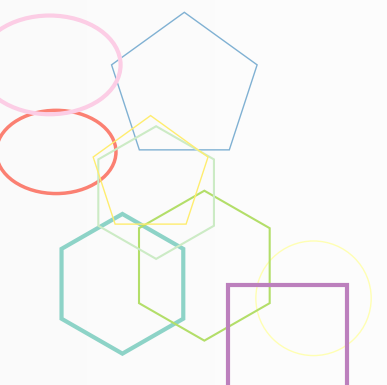[{"shape": "hexagon", "thickness": 3, "radius": 0.91, "center": [0.316, 0.263]}, {"shape": "circle", "thickness": 1, "radius": 0.74, "center": [0.809, 0.225]}, {"shape": "oval", "thickness": 2.5, "radius": 0.77, "center": [0.145, 0.605]}, {"shape": "pentagon", "thickness": 1, "radius": 0.99, "center": [0.476, 0.771]}, {"shape": "hexagon", "thickness": 1.5, "radius": 0.97, "center": [0.527, 0.31]}, {"shape": "oval", "thickness": 3, "radius": 0.92, "center": [0.128, 0.831]}, {"shape": "square", "thickness": 3, "radius": 0.77, "center": [0.741, 0.107]}, {"shape": "hexagon", "thickness": 1.5, "radius": 0.86, "center": [0.403, 0.5]}, {"shape": "pentagon", "thickness": 1, "radius": 0.78, "center": [0.389, 0.544]}]